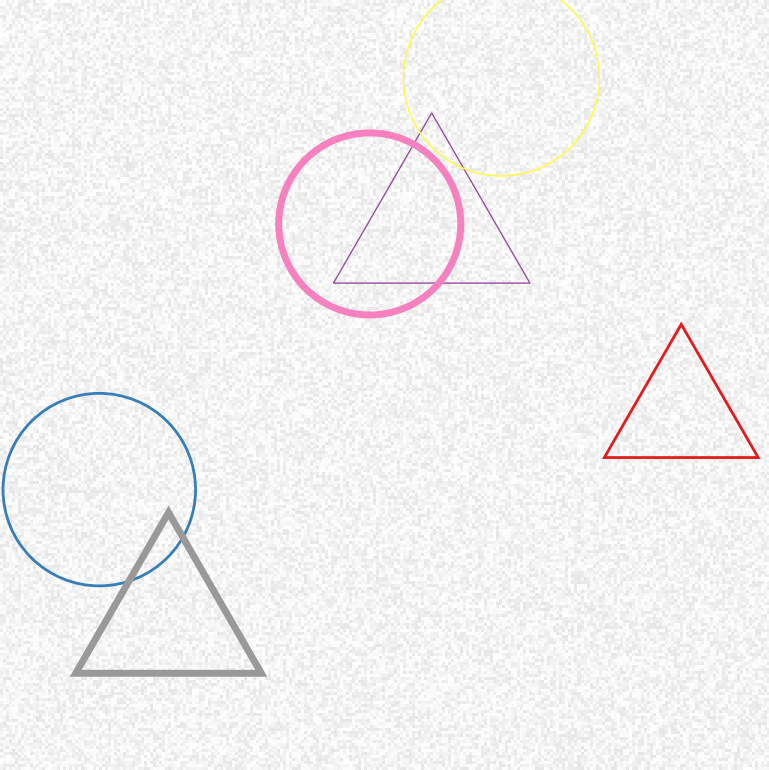[{"shape": "triangle", "thickness": 1, "radius": 0.58, "center": [0.885, 0.463]}, {"shape": "circle", "thickness": 1, "radius": 0.63, "center": [0.129, 0.364]}, {"shape": "triangle", "thickness": 0.5, "radius": 0.74, "center": [0.561, 0.706]}, {"shape": "circle", "thickness": 0.5, "radius": 0.64, "center": [0.651, 0.899]}, {"shape": "circle", "thickness": 2.5, "radius": 0.59, "center": [0.48, 0.709]}, {"shape": "triangle", "thickness": 2.5, "radius": 0.7, "center": [0.219, 0.195]}]